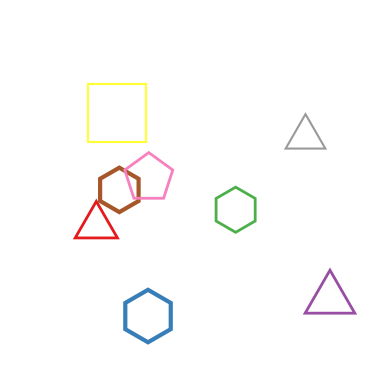[{"shape": "triangle", "thickness": 2, "radius": 0.32, "center": [0.25, 0.414]}, {"shape": "hexagon", "thickness": 3, "radius": 0.34, "center": [0.384, 0.179]}, {"shape": "hexagon", "thickness": 2, "radius": 0.29, "center": [0.612, 0.455]}, {"shape": "triangle", "thickness": 2, "radius": 0.37, "center": [0.857, 0.224]}, {"shape": "square", "thickness": 1.5, "radius": 0.37, "center": [0.305, 0.707]}, {"shape": "hexagon", "thickness": 3, "radius": 0.29, "center": [0.31, 0.507]}, {"shape": "pentagon", "thickness": 2, "radius": 0.33, "center": [0.386, 0.538]}, {"shape": "triangle", "thickness": 1.5, "radius": 0.3, "center": [0.794, 0.644]}]